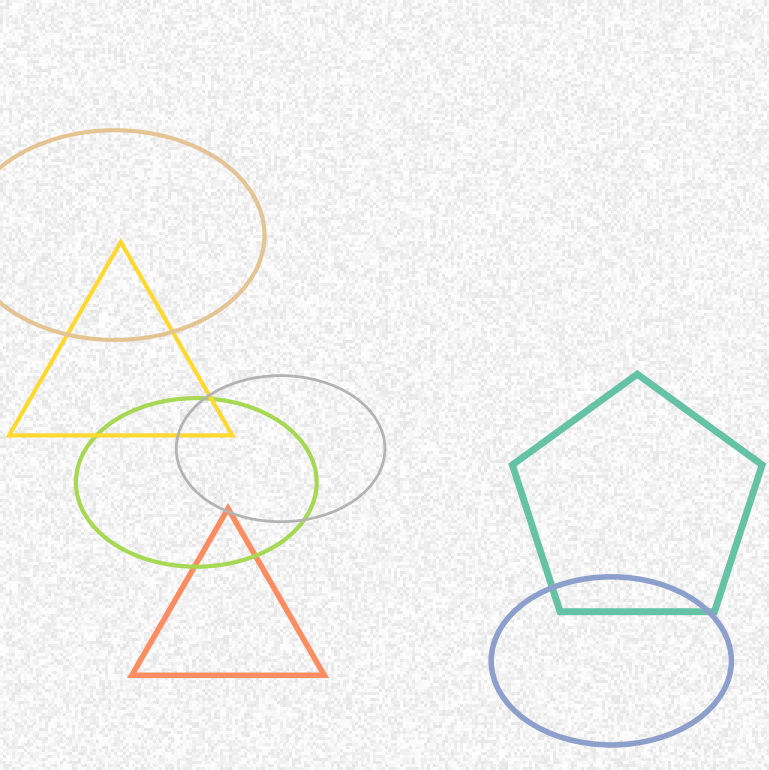[{"shape": "pentagon", "thickness": 2.5, "radius": 0.85, "center": [0.828, 0.344]}, {"shape": "triangle", "thickness": 2, "radius": 0.72, "center": [0.296, 0.195]}, {"shape": "oval", "thickness": 2, "radius": 0.78, "center": [0.794, 0.142]}, {"shape": "oval", "thickness": 1.5, "radius": 0.78, "center": [0.255, 0.373]}, {"shape": "triangle", "thickness": 1.5, "radius": 0.84, "center": [0.157, 0.518]}, {"shape": "oval", "thickness": 1.5, "radius": 0.97, "center": [0.149, 0.695]}, {"shape": "oval", "thickness": 1, "radius": 0.68, "center": [0.364, 0.417]}]